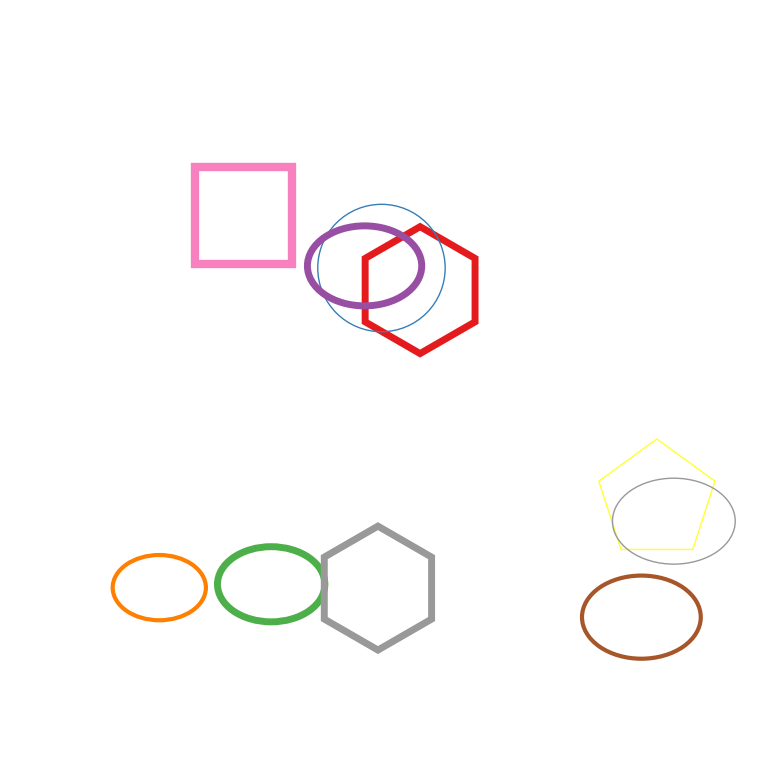[{"shape": "hexagon", "thickness": 2.5, "radius": 0.41, "center": [0.546, 0.623]}, {"shape": "circle", "thickness": 0.5, "radius": 0.41, "center": [0.495, 0.652]}, {"shape": "oval", "thickness": 2.5, "radius": 0.35, "center": [0.352, 0.241]}, {"shape": "oval", "thickness": 2.5, "radius": 0.37, "center": [0.473, 0.655]}, {"shape": "oval", "thickness": 1.5, "radius": 0.3, "center": [0.207, 0.237]}, {"shape": "pentagon", "thickness": 0.5, "radius": 0.4, "center": [0.853, 0.351]}, {"shape": "oval", "thickness": 1.5, "radius": 0.39, "center": [0.833, 0.199]}, {"shape": "square", "thickness": 3, "radius": 0.31, "center": [0.316, 0.72]}, {"shape": "hexagon", "thickness": 2.5, "radius": 0.4, "center": [0.491, 0.236]}, {"shape": "oval", "thickness": 0.5, "radius": 0.4, "center": [0.875, 0.323]}]